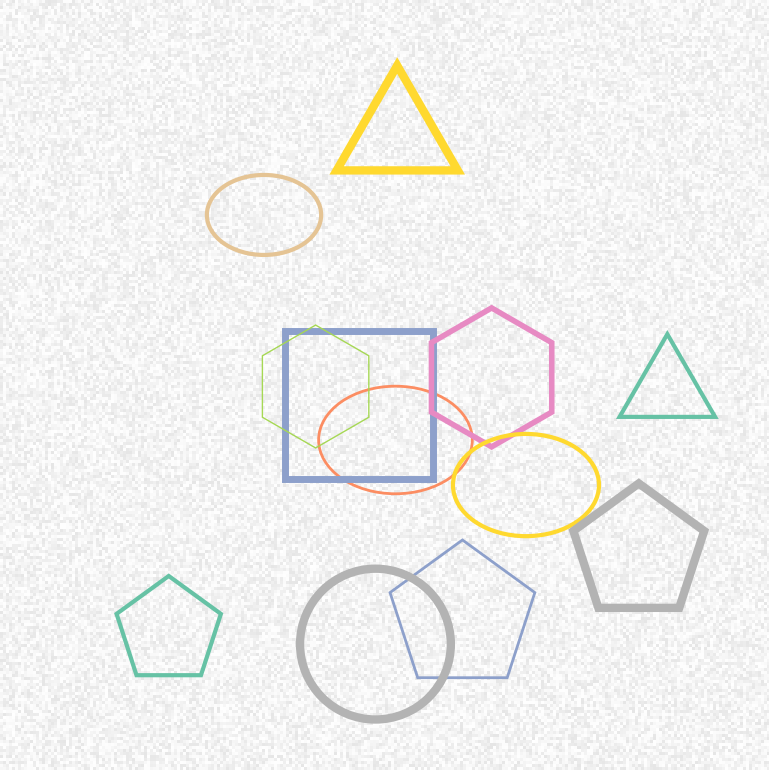[{"shape": "pentagon", "thickness": 1.5, "radius": 0.36, "center": [0.219, 0.181]}, {"shape": "triangle", "thickness": 1.5, "radius": 0.36, "center": [0.867, 0.494]}, {"shape": "oval", "thickness": 1, "radius": 0.5, "center": [0.514, 0.429]}, {"shape": "square", "thickness": 2.5, "radius": 0.48, "center": [0.466, 0.474]}, {"shape": "pentagon", "thickness": 1, "radius": 0.49, "center": [0.601, 0.2]}, {"shape": "hexagon", "thickness": 2, "radius": 0.45, "center": [0.638, 0.51]}, {"shape": "hexagon", "thickness": 0.5, "radius": 0.4, "center": [0.41, 0.498]}, {"shape": "triangle", "thickness": 3, "radius": 0.45, "center": [0.516, 0.824]}, {"shape": "oval", "thickness": 1.5, "radius": 0.47, "center": [0.683, 0.37]}, {"shape": "oval", "thickness": 1.5, "radius": 0.37, "center": [0.343, 0.721]}, {"shape": "pentagon", "thickness": 3, "radius": 0.45, "center": [0.83, 0.283]}, {"shape": "circle", "thickness": 3, "radius": 0.49, "center": [0.488, 0.164]}]